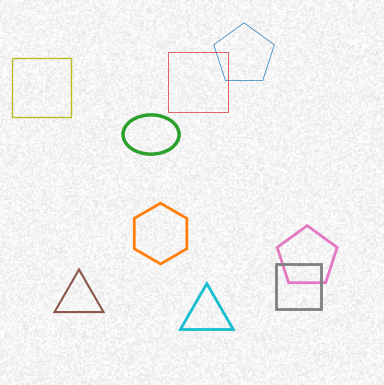[{"shape": "pentagon", "thickness": 0.5, "radius": 0.41, "center": [0.634, 0.858]}, {"shape": "hexagon", "thickness": 2, "radius": 0.39, "center": [0.417, 0.393]}, {"shape": "oval", "thickness": 2.5, "radius": 0.36, "center": [0.392, 0.651]}, {"shape": "square", "thickness": 0.5, "radius": 0.39, "center": [0.515, 0.788]}, {"shape": "triangle", "thickness": 1.5, "radius": 0.37, "center": [0.205, 0.226]}, {"shape": "pentagon", "thickness": 2, "radius": 0.41, "center": [0.798, 0.332]}, {"shape": "square", "thickness": 2, "radius": 0.29, "center": [0.775, 0.255]}, {"shape": "square", "thickness": 1, "radius": 0.38, "center": [0.107, 0.772]}, {"shape": "triangle", "thickness": 2, "radius": 0.4, "center": [0.537, 0.184]}]